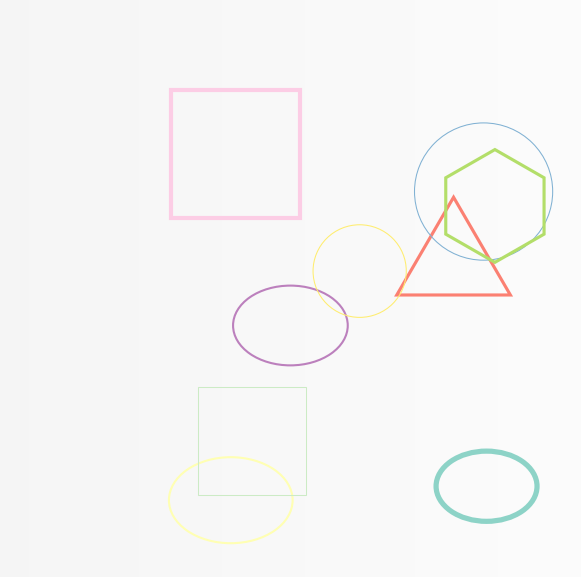[{"shape": "oval", "thickness": 2.5, "radius": 0.43, "center": [0.837, 0.157]}, {"shape": "oval", "thickness": 1, "radius": 0.53, "center": [0.397, 0.133]}, {"shape": "triangle", "thickness": 1.5, "radius": 0.56, "center": [0.78, 0.545]}, {"shape": "circle", "thickness": 0.5, "radius": 0.59, "center": [0.832, 0.667]}, {"shape": "hexagon", "thickness": 1.5, "radius": 0.49, "center": [0.851, 0.642]}, {"shape": "square", "thickness": 2, "radius": 0.55, "center": [0.406, 0.732]}, {"shape": "oval", "thickness": 1, "radius": 0.49, "center": [0.5, 0.436]}, {"shape": "square", "thickness": 0.5, "radius": 0.47, "center": [0.433, 0.235]}, {"shape": "circle", "thickness": 0.5, "radius": 0.4, "center": [0.619, 0.53]}]